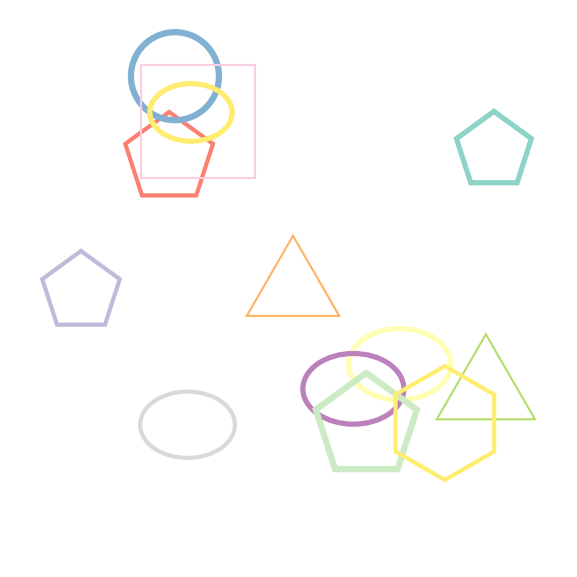[{"shape": "pentagon", "thickness": 2.5, "radius": 0.34, "center": [0.855, 0.738]}, {"shape": "oval", "thickness": 2.5, "radius": 0.44, "center": [0.692, 0.368]}, {"shape": "pentagon", "thickness": 2, "radius": 0.35, "center": [0.14, 0.494]}, {"shape": "pentagon", "thickness": 2, "radius": 0.4, "center": [0.293, 0.725]}, {"shape": "circle", "thickness": 3, "radius": 0.38, "center": [0.303, 0.867]}, {"shape": "triangle", "thickness": 1, "radius": 0.46, "center": [0.507, 0.498]}, {"shape": "triangle", "thickness": 1, "radius": 0.49, "center": [0.841, 0.322]}, {"shape": "square", "thickness": 1, "radius": 0.49, "center": [0.343, 0.789]}, {"shape": "oval", "thickness": 2, "radius": 0.41, "center": [0.325, 0.264]}, {"shape": "oval", "thickness": 2.5, "radius": 0.44, "center": [0.612, 0.326]}, {"shape": "pentagon", "thickness": 3, "radius": 0.46, "center": [0.634, 0.261]}, {"shape": "oval", "thickness": 2.5, "radius": 0.36, "center": [0.331, 0.804]}, {"shape": "hexagon", "thickness": 2, "radius": 0.49, "center": [0.77, 0.267]}]